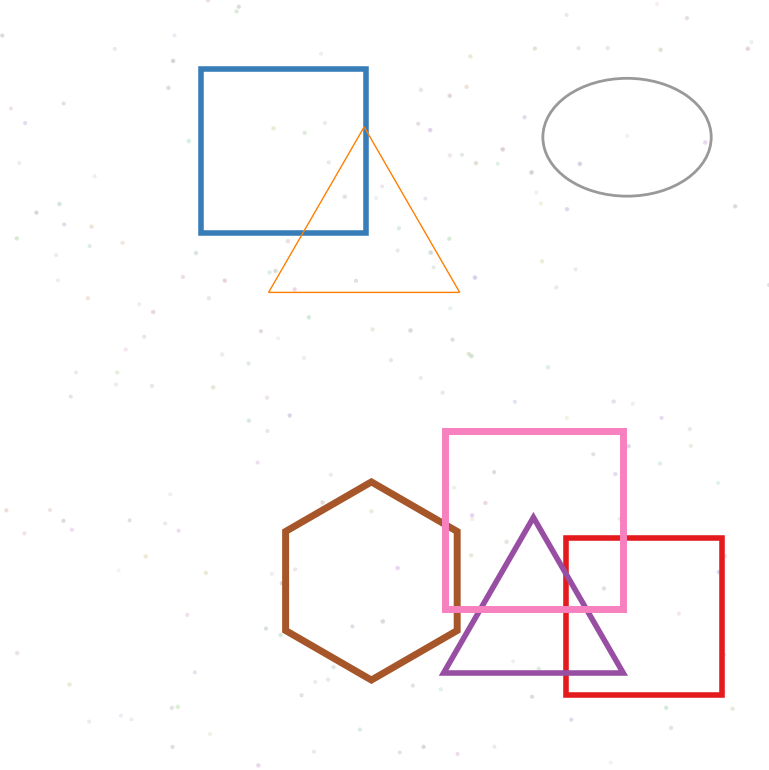[{"shape": "square", "thickness": 2, "radius": 0.51, "center": [0.836, 0.199]}, {"shape": "square", "thickness": 2, "radius": 0.53, "center": [0.368, 0.804]}, {"shape": "triangle", "thickness": 2, "radius": 0.67, "center": [0.693, 0.193]}, {"shape": "triangle", "thickness": 0.5, "radius": 0.72, "center": [0.473, 0.692]}, {"shape": "hexagon", "thickness": 2.5, "radius": 0.64, "center": [0.482, 0.245]}, {"shape": "square", "thickness": 2.5, "radius": 0.58, "center": [0.694, 0.325]}, {"shape": "oval", "thickness": 1, "radius": 0.55, "center": [0.814, 0.822]}]